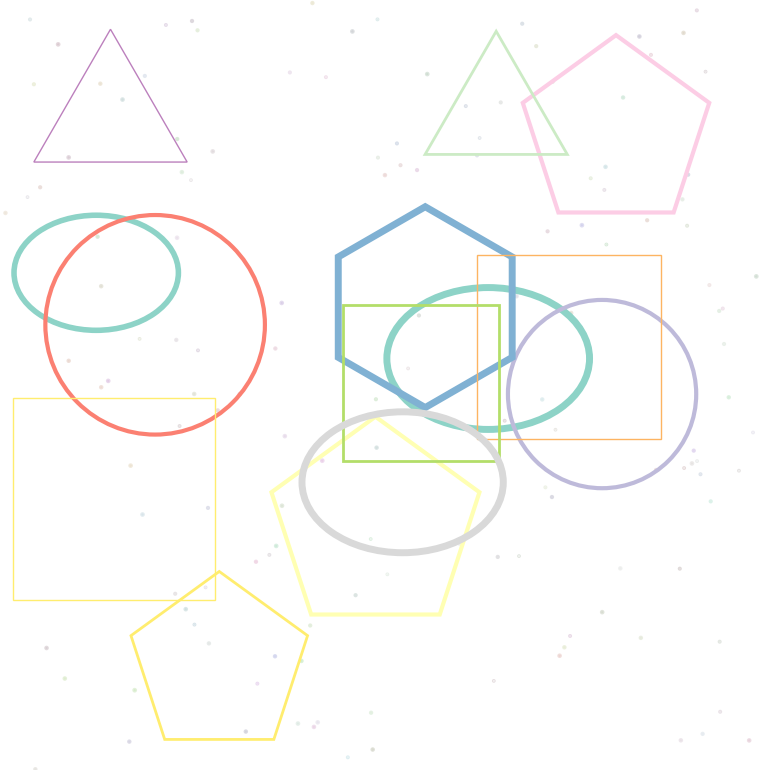[{"shape": "oval", "thickness": 2.5, "radius": 0.66, "center": [0.634, 0.534]}, {"shape": "oval", "thickness": 2, "radius": 0.53, "center": [0.125, 0.646]}, {"shape": "pentagon", "thickness": 1.5, "radius": 0.71, "center": [0.488, 0.317]}, {"shape": "circle", "thickness": 1.5, "radius": 0.61, "center": [0.782, 0.488]}, {"shape": "circle", "thickness": 1.5, "radius": 0.71, "center": [0.201, 0.578]}, {"shape": "hexagon", "thickness": 2.5, "radius": 0.65, "center": [0.552, 0.601]}, {"shape": "square", "thickness": 0.5, "radius": 0.6, "center": [0.739, 0.549]}, {"shape": "square", "thickness": 1, "radius": 0.51, "center": [0.547, 0.503]}, {"shape": "pentagon", "thickness": 1.5, "radius": 0.64, "center": [0.8, 0.827]}, {"shape": "oval", "thickness": 2.5, "radius": 0.65, "center": [0.523, 0.374]}, {"shape": "triangle", "thickness": 0.5, "radius": 0.57, "center": [0.144, 0.847]}, {"shape": "triangle", "thickness": 1, "radius": 0.53, "center": [0.644, 0.853]}, {"shape": "pentagon", "thickness": 1, "radius": 0.6, "center": [0.285, 0.137]}, {"shape": "square", "thickness": 0.5, "radius": 0.66, "center": [0.148, 0.352]}]